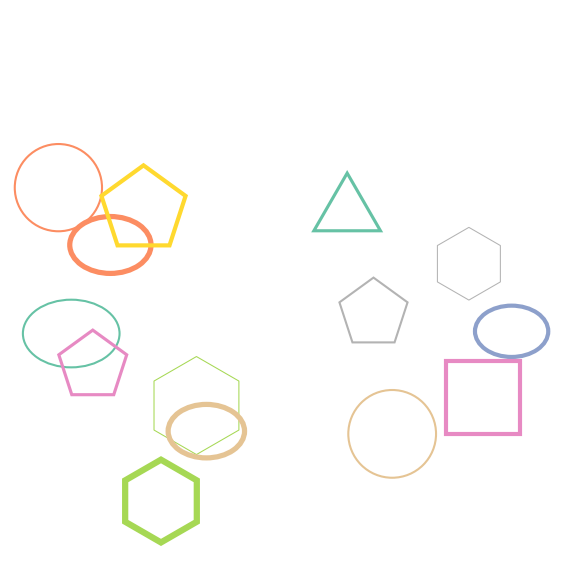[{"shape": "oval", "thickness": 1, "radius": 0.42, "center": [0.123, 0.422]}, {"shape": "triangle", "thickness": 1.5, "radius": 0.33, "center": [0.601, 0.633]}, {"shape": "circle", "thickness": 1, "radius": 0.38, "center": [0.101, 0.674]}, {"shape": "oval", "thickness": 2.5, "radius": 0.35, "center": [0.191, 0.575]}, {"shape": "oval", "thickness": 2, "radius": 0.32, "center": [0.886, 0.425]}, {"shape": "square", "thickness": 2, "radius": 0.32, "center": [0.837, 0.311]}, {"shape": "pentagon", "thickness": 1.5, "radius": 0.31, "center": [0.161, 0.366]}, {"shape": "hexagon", "thickness": 3, "radius": 0.36, "center": [0.279, 0.131]}, {"shape": "hexagon", "thickness": 0.5, "radius": 0.42, "center": [0.34, 0.297]}, {"shape": "pentagon", "thickness": 2, "radius": 0.38, "center": [0.249, 0.636]}, {"shape": "oval", "thickness": 2.5, "radius": 0.33, "center": [0.357, 0.253]}, {"shape": "circle", "thickness": 1, "radius": 0.38, "center": [0.679, 0.248]}, {"shape": "hexagon", "thickness": 0.5, "radius": 0.31, "center": [0.812, 0.542]}, {"shape": "pentagon", "thickness": 1, "radius": 0.31, "center": [0.647, 0.456]}]